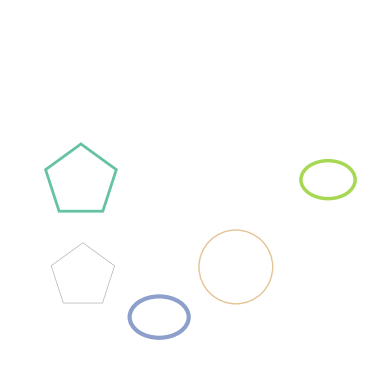[{"shape": "pentagon", "thickness": 2, "radius": 0.48, "center": [0.21, 0.53]}, {"shape": "oval", "thickness": 3, "radius": 0.38, "center": [0.413, 0.176]}, {"shape": "oval", "thickness": 2.5, "radius": 0.35, "center": [0.852, 0.533]}, {"shape": "circle", "thickness": 1, "radius": 0.48, "center": [0.613, 0.307]}, {"shape": "pentagon", "thickness": 0.5, "radius": 0.43, "center": [0.215, 0.283]}]